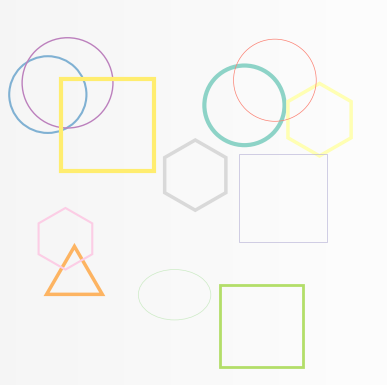[{"shape": "circle", "thickness": 3, "radius": 0.52, "center": [0.631, 0.726]}, {"shape": "hexagon", "thickness": 2.5, "radius": 0.47, "center": [0.825, 0.689]}, {"shape": "square", "thickness": 0.5, "radius": 0.57, "center": [0.73, 0.486]}, {"shape": "circle", "thickness": 0.5, "radius": 0.53, "center": [0.709, 0.792]}, {"shape": "circle", "thickness": 1.5, "radius": 0.5, "center": [0.123, 0.754]}, {"shape": "triangle", "thickness": 2.5, "radius": 0.42, "center": [0.192, 0.277]}, {"shape": "square", "thickness": 2, "radius": 0.53, "center": [0.675, 0.153]}, {"shape": "hexagon", "thickness": 1.5, "radius": 0.4, "center": [0.169, 0.38]}, {"shape": "hexagon", "thickness": 2.5, "radius": 0.46, "center": [0.504, 0.545]}, {"shape": "circle", "thickness": 1, "radius": 0.59, "center": [0.174, 0.785]}, {"shape": "oval", "thickness": 0.5, "radius": 0.47, "center": [0.451, 0.234]}, {"shape": "square", "thickness": 3, "radius": 0.6, "center": [0.277, 0.676]}]